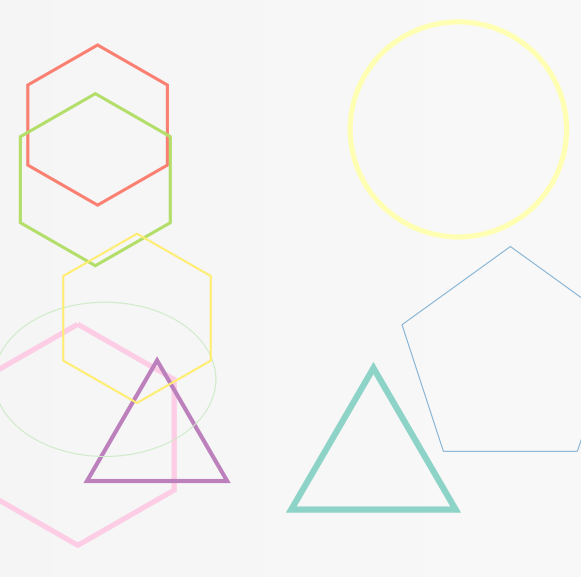[{"shape": "triangle", "thickness": 3, "radius": 0.82, "center": [0.643, 0.198]}, {"shape": "circle", "thickness": 2.5, "radius": 0.93, "center": [0.789, 0.775]}, {"shape": "hexagon", "thickness": 1.5, "radius": 0.69, "center": [0.168, 0.783]}, {"shape": "pentagon", "thickness": 0.5, "radius": 0.98, "center": [0.878, 0.376]}, {"shape": "hexagon", "thickness": 1.5, "radius": 0.74, "center": [0.164, 0.688]}, {"shape": "hexagon", "thickness": 2.5, "radius": 0.96, "center": [0.134, 0.246]}, {"shape": "triangle", "thickness": 2, "radius": 0.7, "center": [0.27, 0.236]}, {"shape": "oval", "thickness": 0.5, "radius": 0.95, "center": [0.181, 0.342]}, {"shape": "hexagon", "thickness": 1, "radius": 0.73, "center": [0.236, 0.448]}]